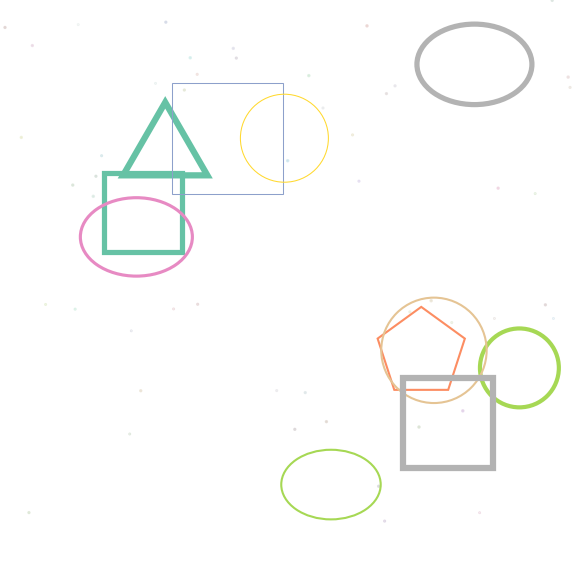[{"shape": "triangle", "thickness": 3, "radius": 0.42, "center": [0.286, 0.738]}, {"shape": "square", "thickness": 2.5, "radius": 0.34, "center": [0.248, 0.631]}, {"shape": "pentagon", "thickness": 1, "radius": 0.4, "center": [0.729, 0.388]}, {"shape": "square", "thickness": 0.5, "radius": 0.48, "center": [0.393, 0.76]}, {"shape": "oval", "thickness": 1.5, "radius": 0.48, "center": [0.236, 0.589]}, {"shape": "oval", "thickness": 1, "radius": 0.43, "center": [0.573, 0.16]}, {"shape": "circle", "thickness": 2, "radius": 0.34, "center": [0.899, 0.362]}, {"shape": "circle", "thickness": 0.5, "radius": 0.38, "center": [0.492, 0.76]}, {"shape": "circle", "thickness": 1, "radius": 0.46, "center": [0.751, 0.392]}, {"shape": "oval", "thickness": 2.5, "radius": 0.5, "center": [0.822, 0.888]}, {"shape": "square", "thickness": 3, "radius": 0.39, "center": [0.775, 0.267]}]